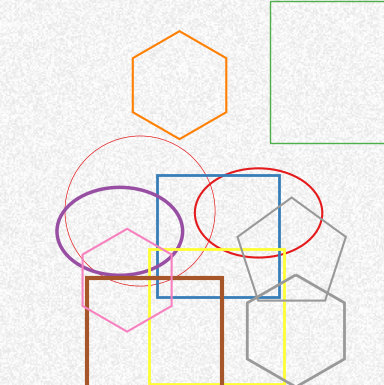[{"shape": "oval", "thickness": 1.5, "radius": 0.83, "center": [0.672, 0.447]}, {"shape": "circle", "thickness": 0.5, "radius": 0.97, "center": [0.364, 0.452]}, {"shape": "square", "thickness": 2, "radius": 0.79, "center": [0.566, 0.388]}, {"shape": "square", "thickness": 1, "radius": 0.92, "center": [0.887, 0.812]}, {"shape": "oval", "thickness": 2.5, "radius": 0.82, "center": [0.311, 0.399]}, {"shape": "hexagon", "thickness": 1.5, "radius": 0.7, "center": [0.466, 0.779]}, {"shape": "square", "thickness": 2, "radius": 0.88, "center": [0.563, 0.179]}, {"shape": "square", "thickness": 3, "radius": 0.88, "center": [0.401, 0.103]}, {"shape": "hexagon", "thickness": 1.5, "radius": 0.67, "center": [0.33, 0.272]}, {"shape": "hexagon", "thickness": 2, "radius": 0.73, "center": [0.769, 0.14]}, {"shape": "pentagon", "thickness": 1.5, "radius": 0.74, "center": [0.758, 0.339]}]